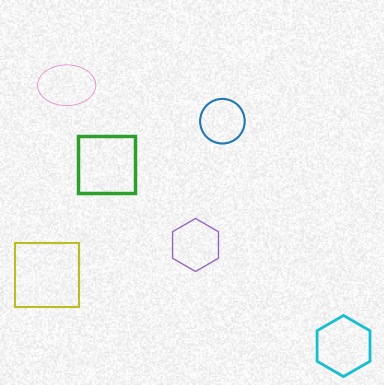[{"shape": "circle", "thickness": 1.5, "radius": 0.29, "center": [0.578, 0.685]}, {"shape": "square", "thickness": 2.5, "radius": 0.37, "center": [0.277, 0.573]}, {"shape": "hexagon", "thickness": 1, "radius": 0.34, "center": [0.508, 0.364]}, {"shape": "oval", "thickness": 0.5, "radius": 0.38, "center": [0.173, 0.779]}, {"shape": "square", "thickness": 1.5, "radius": 0.41, "center": [0.123, 0.286]}, {"shape": "hexagon", "thickness": 2, "radius": 0.4, "center": [0.892, 0.101]}]